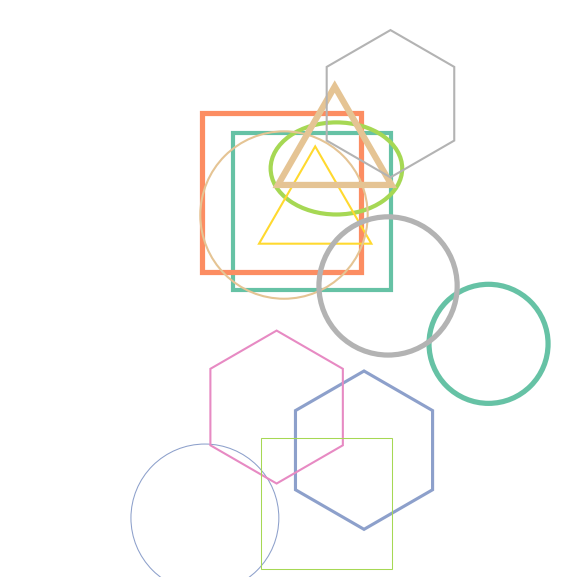[{"shape": "square", "thickness": 2, "radius": 0.68, "center": [0.54, 0.633]}, {"shape": "circle", "thickness": 2.5, "radius": 0.52, "center": [0.846, 0.404]}, {"shape": "square", "thickness": 2.5, "radius": 0.69, "center": [0.488, 0.666]}, {"shape": "circle", "thickness": 0.5, "radius": 0.64, "center": [0.355, 0.102]}, {"shape": "hexagon", "thickness": 1.5, "radius": 0.69, "center": [0.63, 0.22]}, {"shape": "hexagon", "thickness": 1, "radius": 0.66, "center": [0.479, 0.294]}, {"shape": "oval", "thickness": 2, "radius": 0.57, "center": [0.583, 0.707]}, {"shape": "square", "thickness": 0.5, "radius": 0.57, "center": [0.565, 0.127]}, {"shape": "triangle", "thickness": 1, "radius": 0.56, "center": [0.546, 0.633]}, {"shape": "triangle", "thickness": 3, "radius": 0.57, "center": [0.58, 0.736]}, {"shape": "circle", "thickness": 1, "radius": 0.72, "center": [0.492, 0.627]}, {"shape": "circle", "thickness": 2.5, "radius": 0.6, "center": [0.672, 0.504]}, {"shape": "hexagon", "thickness": 1, "radius": 0.64, "center": [0.676, 0.82]}]